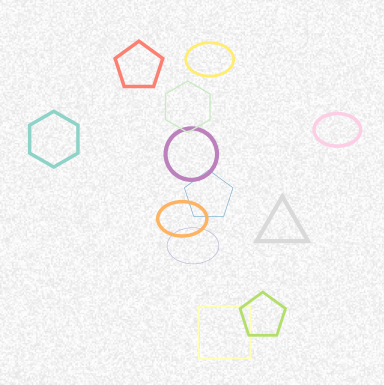[{"shape": "hexagon", "thickness": 2.5, "radius": 0.36, "center": [0.14, 0.639]}, {"shape": "square", "thickness": 1, "radius": 0.34, "center": [0.582, 0.138]}, {"shape": "oval", "thickness": 0.5, "radius": 0.34, "center": [0.501, 0.362]}, {"shape": "pentagon", "thickness": 2.5, "radius": 0.33, "center": [0.361, 0.828]}, {"shape": "pentagon", "thickness": 0.5, "radius": 0.33, "center": [0.542, 0.492]}, {"shape": "oval", "thickness": 2.5, "radius": 0.32, "center": [0.473, 0.432]}, {"shape": "pentagon", "thickness": 2, "radius": 0.31, "center": [0.683, 0.179]}, {"shape": "oval", "thickness": 2.5, "radius": 0.3, "center": [0.876, 0.663]}, {"shape": "triangle", "thickness": 3, "radius": 0.39, "center": [0.733, 0.412]}, {"shape": "circle", "thickness": 3, "radius": 0.33, "center": [0.497, 0.6]}, {"shape": "hexagon", "thickness": 1, "radius": 0.33, "center": [0.488, 0.723]}, {"shape": "oval", "thickness": 2, "radius": 0.31, "center": [0.545, 0.846]}]